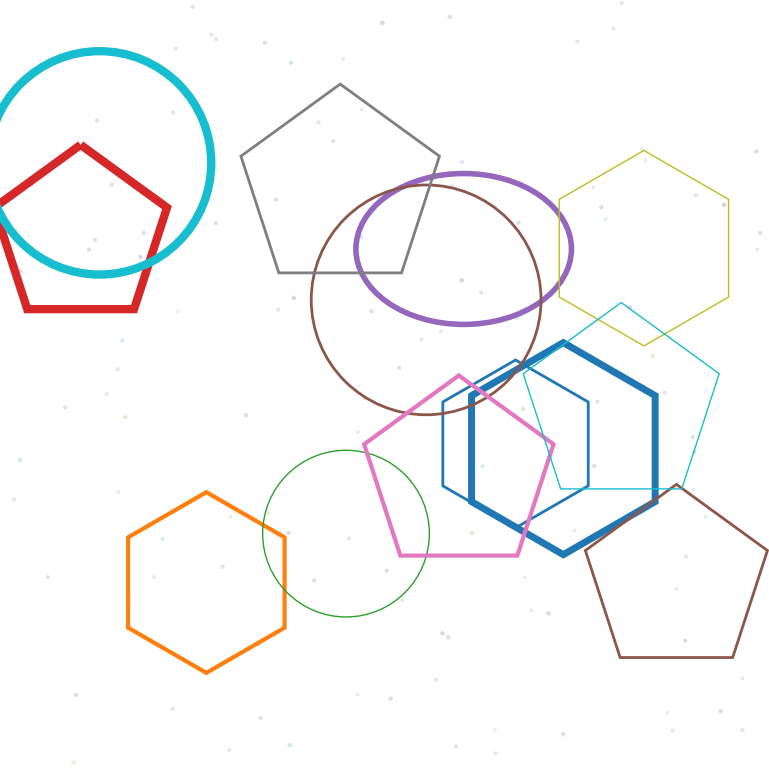[{"shape": "hexagon", "thickness": 1, "radius": 0.55, "center": [0.67, 0.423]}, {"shape": "hexagon", "thickness": 2.5, "radius": 0.69, "center": [0.732, 0.417]}, {"shape": "hexagon", "thickness": 1.5, "radius": 0.59, "center": [0.268, 0.243]}, {"shape": "circle", "thickness": 0.5, "radius": 0.54, "center": [0.449, 0.307]}, {"shape": "pentagon", "thickness": 3, "radius": 0.59, "center": [0.105, 0.694]}, {"shape": "oval", "thickness": 2, "radius": 0.7, "center": [0.602, 0.677]}, {"shape": "pentagon", "thickness": 1, "radius": 0.62, "center": [0.878, 0.247]}, {"shape": "circle", "thickness": 1, "radius": 0.75, "center": [0.553, 0.611]}, {"shape": "pentagon", "thickness": 1.5, "radius": 0.65, "center": [0.596, 0.383]}, {"shape": "pentagon", "thickness": 1, "radius": 0.68, "center": [0.442, 0.755]}, {"shape": "hexagon", "thickness": 0.5, "radius": 0.63, "center": [0.836, 0.678]}, {"shape": "circle", "thickness": 3, "radius": 0.73, "center": [0.129, 0.789]}, {"shape": "pentagon", "thickness": 0.5, "radius": 0.67, "center": [0.807, 0.473]}]